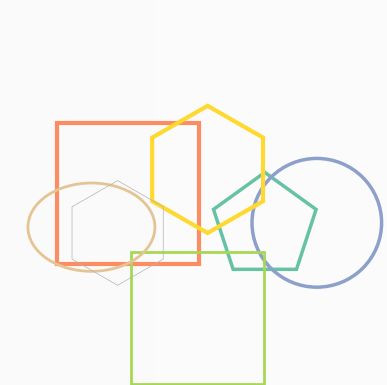[{"shape": "pentagon", "thickness": 2.5, "radius": 0.7, "center": [0.683, 0.413]}, {"shape": "square", "thickness": 3, "radius": 0.92, "center": [0.33, 0.499]}, {"shape": "circle", "thickness": 2.5, "radius": 0.84, "center": [0.818, 0.421]}, {"shape": "square", "thickness": 2, "radius": 0.86, "center": [0.51, 0.173]}, {"shape": "hexagon", "thickness": 3, "radius": 0.83, "center": [0.536, 0.56]}, {"shape": "oval", "thickness": 2, "radius": 0.82, "center": [0.236, 0.41]}, {"shape": "hexagon", "thickness": 0.5, "radius": 0.68, "center": [0.304, 0.395]}]